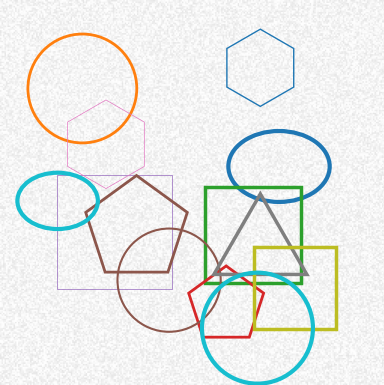[{"shape": "oval", "thickness": 3, "radius": 0.66, "center": [0.725, 0.568]}, {"shape": "hexagon", "thickness": 1, "radius": 0.5, "center": [0.676, 0.824]}, {"shape": "circle", "thickness": 2, "radius": 0.71, "center": [0.214, 0.77]}, {"shape": "square", "thickness": 2.5, "radius": 0.62, "center": [0.657, 0.39]}, {"shape": "pentagon", "thickness": 2, "radius": 0.51, "center": [0.587, 0.207]}, {"shape": "square", "thickness": 0.5, "radius": 0.75, "center": [0.297, 0.397]}, {"shape": "pentagon", "thickness": 2, "radius": 0.69, "center": [0.355, 0.405]}, {"shape": "circle", "thickness": 1.5, "radius": 0.67, "center": [0.439, 0.272]}, {"shape": "hexagon", "thickness": 0.5, "radius": 0.58, "center": [0.275, 0.625]}, {"shape": "triangle", "thickness": 2.5, "radius": 0.7, "center": [0.676, 0.357]}, {"shape": "square", "thickness": 2.5, "radius": 0.53, "center": [0.766, 0.253]}, {"shape": "circle", "thickness": 3, "radius": 0.72, "center": [0.669, 0.148]}, {"shape": "oval", "thickness": 3, "radius": 0.52, "center": [0.15, 0.478]}]